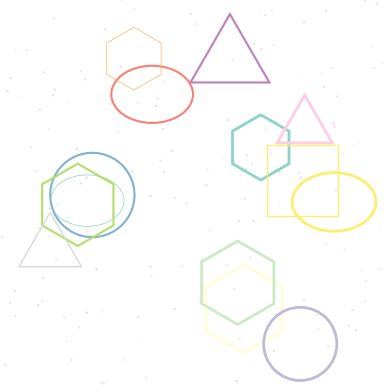[{"shape": "oval", "thickness": 0.5, "radius": 0.48, "center": [0.227, 0.479]}, {"shape": "hexagon", "thickness": 2, "radius": 0.42, "center": [0.677, 0.617]}, {"shape": "hexagon", "thickness": 1, "radius": 0.57, "center": [0.634, 0.198]}, {"shape": "circle", "thickness": 2, "radius": 0.48, "center": [0.78, 0.107]}, {"shape": "oval", "thickness": 1.5, "radius": 0.53, "center": [0.395, 0.755]}, {"shape": "circle", "thickness": 1.5, "radius": 0.55, "center": [0.24, 0.494]}, {"shape": "hexagon", "thickness": 0.5, "radius": 0.41, "center": [0.348, 0.848]}, {"shape": "hexagon", "thickness": 1.5, "radius": 0.53, "center": [0.202, 0.468]}, {"shape": "triangle", "thickness": 2, "radius": 0.41, "center": [0.791, 0.67]}, {"shape": "triangle", "thickness": 1, "radius": 0.47, "center": [0.13, 0.354]}, {"shape": "triangle", "thickness": 1.5, "radius": 0.59, "center": [0.597, 0.845]}, {"shape": "hexagon", "thickness": 2, "radius": 0.54, "center": [0.617, 0.266]}, {"shape": "square", "thickness": 1, "radius": 0.46, "center": [0.786, 0.53]}, {"shape": "oval", "thickness": 2, "radius": 0.54, "center": [0.868, 0.475]}]